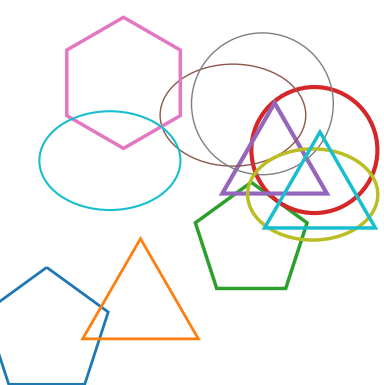[{"shape": "pentagon", "thickness": 2, "radius": 0.84, "center": [0.121, 0.138]}, {"shape": "triangle", "thickness": 2, "radius": 0.87, "center": [0.365, 0.207]}, {"shape": "pentagon", "thickness": 2.5, "radius": 0.76, "center": [0.653, 0.374]}, {"shape": "circle", "thickness": 3, "radius": 0.82, "center": [0.817, 0.61]}, {"shape": "triangle", "thickness": 3, "radius": 0.78, "center": [0.713, 0.576]}, {"shape": "oval", "thickness": 1, "radius": 0.95, "center": [0.605, 0.701]}, {"shape": "hexagon", "thickness": 2.5, "radius": 0.85, "center": [0.321, 0.785]}, {"shape": "circle", "thickness": 1, "radius": 0.92, "center": [0.682, 0.73]}, {"shape": "oval", "thickness": 2.5, "radius": 0.85, "center": [0.812, 0.495]}, {"shape": "oval", "thickness": 1.5, "radius": 0.92, "center": [0.285, 0.583]}, {"shape": "triangle", "thickness": 2.5, "radius": 0.83, "center": [0.831, 0.491]}]